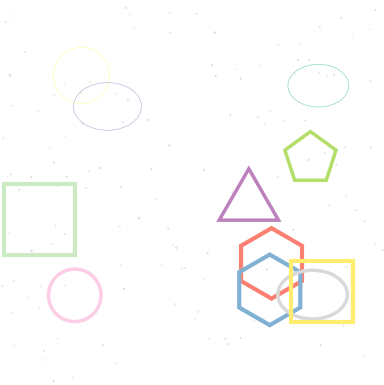[{"shape": "oval", "thickness": 0.5, "radius": 0.4, "center": [0.827, 0.777]}, {"shape": "circle", "thickness": 0.5, "radius": 0.37, "center": [0.212, 0.804]}, {"shape": "oval", "thickness": 0.5, "radius": 0.44, "center": [0.279, 0.724]}, {"shape": "hexagon", "thickness": 3, "radius": 0.46, "center": [0.705, 0.316]}, {"shape": "hexagon", "thickness": 3, "radius": 0.46, "center": [0.701, 0.247]}, {"shape": "pentagon", "thickness": 2.5, "radius": 0.35, "center": [0.806, 0.588]}, {"shape": "circle", "thickness": 2.5, "radius": 0.34, "center": [0.194, 0.233]}, {"shape": "oval", "thickness": 2.5, "radius": 0.45, "center": [0.812, 0.235]}, {"shape": "triangle", "thickness": 2.5, "radius": 0.44, "center": [0.646, 0.473]}, {"shape": "square", "thickness": 3, "radius": 0.46, "center": [0.102, 0.43]}, {"shape": "square", "thickness": 3, "radius": 0.4, "center": [0.836, 0.243]}]